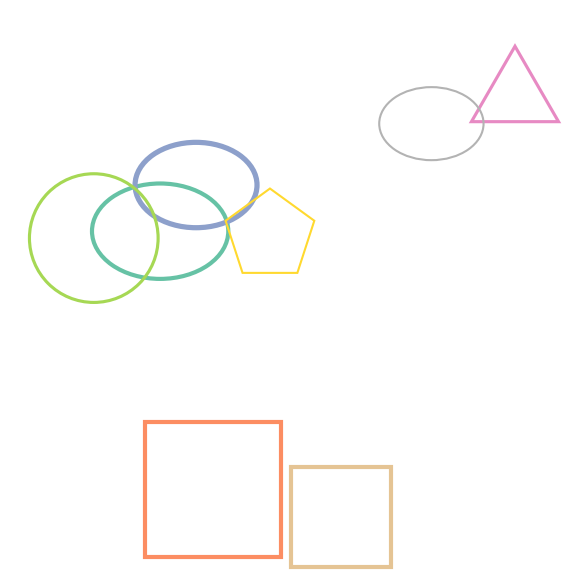[{"shape": "oval", "thickness": 2, "radius": 0.59, "center": [0.277, 0.599]}, {"shape": "square", "thickness": 2, "radius": 0.59, "center": [0.369, 0.151]}, {"shape": "oval", "thickness": 2.5, "radius": 0.53, "center": [0.339, 0.679]}, {"shape": "triangle", "thickness": 1.5, "radius": 0.44, "center": [0.892, 0.832]}, {"shape": "circle", "thickness": 1.5, "radius": 0.56, "center": [0.162, 0.587]}, {"shape": "pentagon", "thickness": 1, "radius": 0.4, "center": [0.467, 0.592]}, {"shape": "square", "thickness": 2, "radius": 0.44, "center": [0.591, 0.104]}, {"shape": "oval", "thickness": 1, "radius": 0.45, "center": [0.747, 0.785]}]